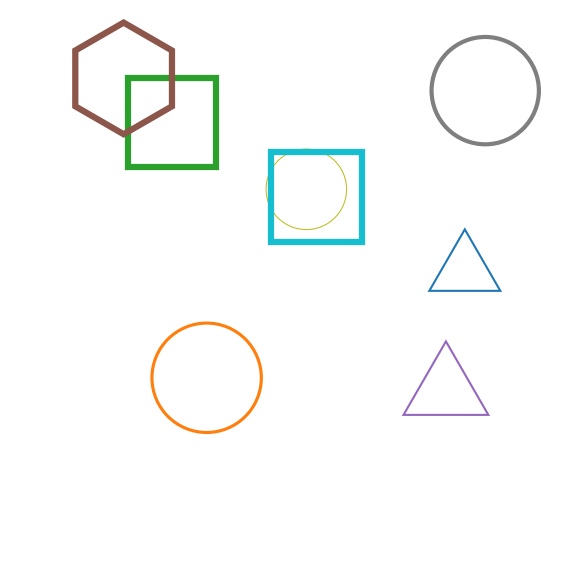[{"shape": "triangle", "thickness": 1, "radius": 0.35, "center": [0.805, 0.531]}, {"shape": "circle", "thickness": 1.5, "radius": 0.47, "center": [0.358, 0.345]}, {"shape": "square", "thickness": 3, "radius": 0.39, "center": [0.298, 0.787]}, {"shape": "triangle", "thickness": 1, "radius": 0.42, "center": [0.772, 0.323]}, {"shape": "hexagon", "thickness": 3, "radius": 0.48, "center": [0.214, 0.863]}, {"shape": "circle", "thickness": 2, "radius": 0.46, "center": [0.84, 0.842]}, {"shape": "circle", "thickness": 0.5, "radius": 0.35, "center": [0.53, 0.671]}, {"shape": "square", "thickness": 3, "radius": 0.39, "center": [0.548, 0.658]}]